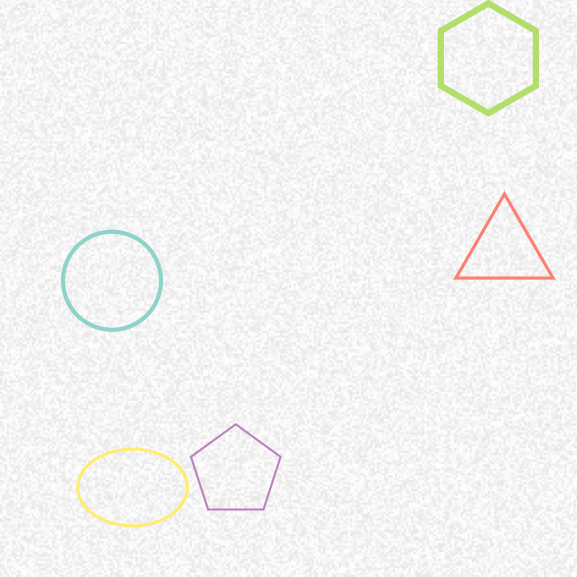[{"shape": "circle", "thickness": 2, "radius": 0.42, "center": [0.194, 0.513]}, {"shape": "triangle", "thickness": 1.5, "radius": 0.49, "center": [0.874, 0.566]}, {"shape": "hexagon", "thickness": 3, "radius": 0.48, "center": [0.846, 0.898]}, {"shape": "pentagon", "thickness": 1, "radius": 0.41, "center": [0.408, 0.183]}, {"shape": "oval", "thickness": 1.5, "radius": 0.47, "center": [0.23, 0.155]}]